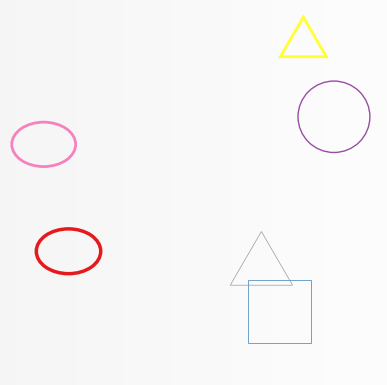[{"shape": "oval", "thickness": 2.5, "radius": 0.42, "center": [0.177, 0.347]}, {"shape": "square", "thickness": 0.5, "radius": 0.41, "center": [0.721, 0.191]}, {"shape": "circle", "thickness": 1, "radius": 0.46, "center": [0.862, 0.697]}, {"shape": "triangle", "thickness": 2, "radius": 0.34, "center": [0.783, 0.887]}, {"shape": "oval", "thickness": 2, "radius": 0.41, "center": [0.113, 0.625]}, {"shape": "triangle", "thickness": 0.5, "radius": 0.46, "center": [0.675, 0.306]}]